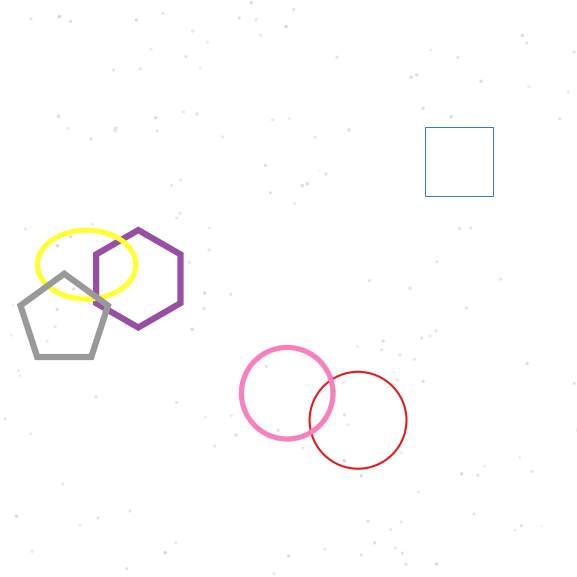[{"shape": "circle", "thickness": 1, "radius": 0.42, "center": [0.62, 0.271]}, {"shape": "square", "thickness": 0.5, "radius": 0.3, "center": [0.794, 0.72]}, {"shape": "hexagon", "thickness": 3, "radius": 0.42, "center": [0.239, 0.516]}, {"shape": "oval", "thickness": 2.5, "radius": 0.43, "center": [0.15, 0.541]}, {"shape": "circle", "thickness": 2.5, "radius": 0.4, "center": [0.497, 0.318]}, {"shape": "pentagon", "thickness": 3, "radius": 0.4, "center": [0.111, 0.445]}]